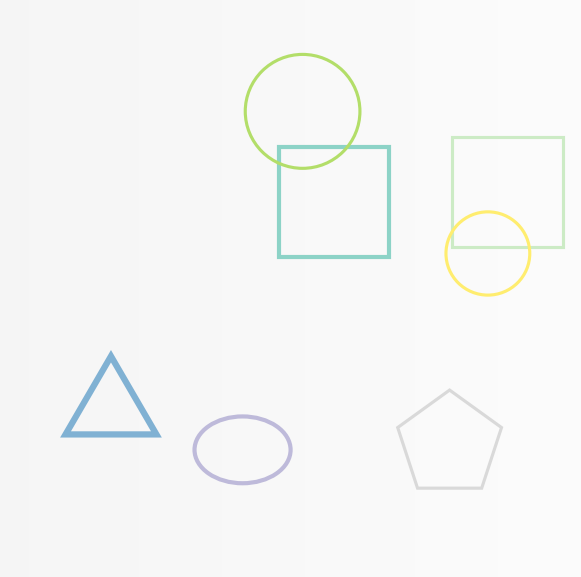[{"shape": "square", "thickness": 2, "radius": 0.48, "center": [0.574, 0.649]}, {"shape": "oval", "thickness": 2, "radius": 0.41, "center": [0.417, 0.22]}, {"shape": "triangle", "thickness": 3, "radius": 0.45, "center": [0.191, 0.292]}, {"shape": "circle", "thickness": 1.5, "radius": 0.49, "center": [0.521, 0.806]}, {"shape": "pentagon", "thickness": 1.5, "radius": 0.47, "center": [0.774, 0.23]}, {"shape": "square", "thickness": 1.5, "radius": 0.47, "center": [0.873, 0.667]}, {"shape": "circle", "thickness": 1.5, "radius": 0.36, "center": [0.839, 0.56]}]